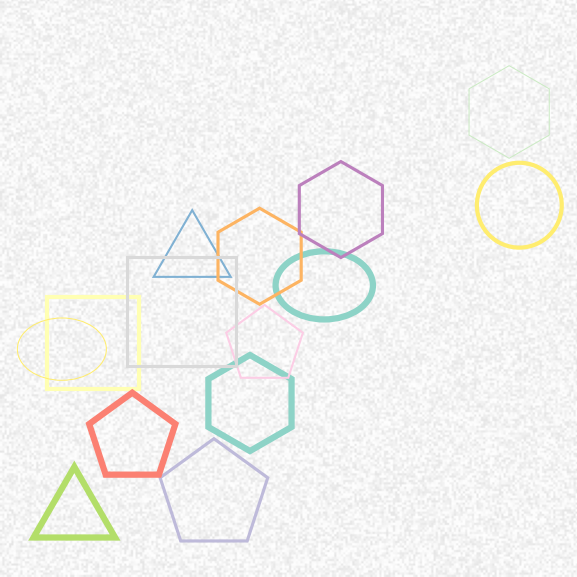[{"shape": "oval", "thickness": 3, "radius": 0.42, "center": [0.561, 0.505]}, {"shape": "hexagon", "thickness": 3, "radius": 0.42, "center": [0.433, 0.301]}, {"shape": "square", "thickness": 2, "radius": 0.4, "center": [0.161, 0.406]}, {"shape": "pentagon", "thickness": 1.5, "radius": 0.49, "center": [0.37, 0.142]}, {"shape": "pentagon", "thickness": 3, "radius": 0.39, "center": [0.229, 0.241]}, {"shape": "triangle", "thickness": 1, "radius": 0.39, "center": [0.333, 0.558]}, {"shape": "hexagon", "thickness": 1.5, "radius": 0.42, "center": [0.45, 0.555]}, {"shape": "triangle", "thickness": 3, "radius": 0.41, "center": [0.129, 0.109]}, {"shape": "pentagon", "thickness": 1, "radius": 0.35, "center": [0.458, 0.401]}, {"shape": "square", "thickness": 1.5, "radius": 0.47, "center": [0.315, 0.46]}, {"shape": "hexagon", "thickness": 1.5, "radius": 0.42, "center": [0.59, 0.636]}, {"shape": "hexagon", "thickness": 0.5, "radius": 0.4, "center": [0.882, 0.805]}, {"shape": "oval", "thickness": 0.5, "radius": 0.39, "center": [0.107, 0.395]}, {"shape": "circle", "thickness": 2, "radius": 0.37, "center": [0.899, 0.644]}]